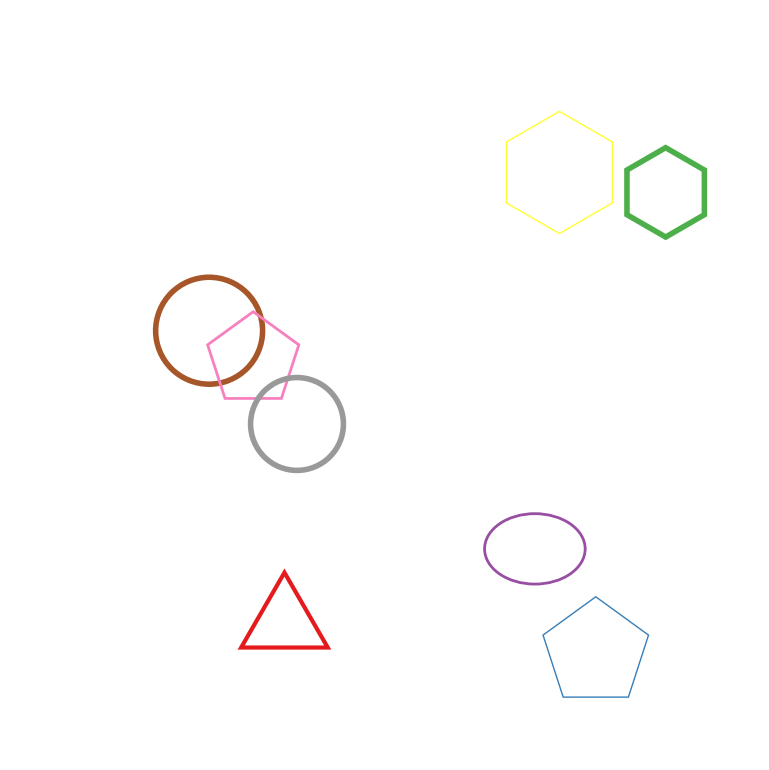[{"shape": "triangle", "thickness": 1.5, "radius": 0.32, "center": [0.369, 0.192]}, {"shape": "pentagon", "thickness": 0.5, "radius": 0.36, "center": [0.774, 0.153]}, {"shape": "hexagon", "thickness": 2, "radius": 0.29, "center": [0.865, 0.75]}, {"shape": "oval", "thickness": 1, "radius": 0.33, "center": [0.695, 0.287]}, {"shape": "hexagon", "thickness": 0.5, "radius": 0.4, "center": [0.726, 0.776]}, {"shape": "circle", "thickness": 2, "radius": 0.35, "center": [0.272, 0.57]}, {"shape": "pentagon", "thickness": 1, "radius": 0.31, "center": [0.329, 0.533]}, {"shape": "circle", "thickness": 2, "radius": 0.3, "center": [0.386, 0.449]}]